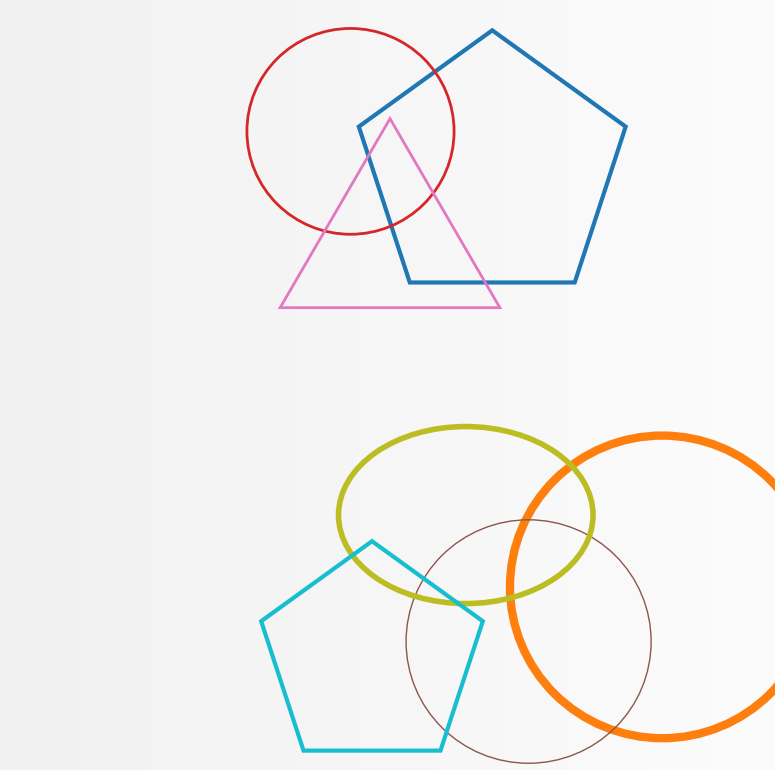[{"shape": "pentagon", "thickness": 1.5, "radius": 0.91, "center": [0.635, 0.78]}, {"shape": "circle", "thickness": 3, "radius": 0.98, "center": [0.855, 0.238]}, {"shape": "circle", "thickness": 1, "radius": 0.67, "center": [0.452, 0.829]}, {"shape": "circle", "thickness": 0.5, "radius": 0.79, "center": [0.682, 0.167]}, {"shape": "triangle", "thickness": 1, "radius": 0.82, "center": [0.503, 0.682]}, {"shape": "oval", "thickness": 2, "radius": 0.82, "center": [0.601, 0.331]}, {"shape": "pentagon", "thickness": 1.5, "radius": 0.75, "center": [0.48, 0.147]}]